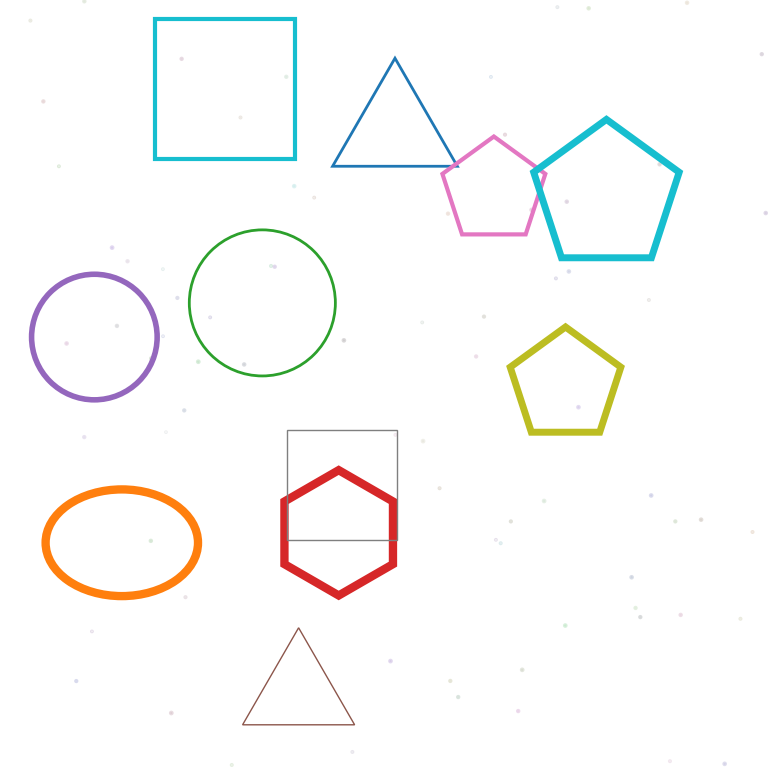[{"shape": "triangle", "thickness": 1, "radius": 0.47, "center": [0.513, 0.831]}, {"shape": "oval", "thickness": 3, "radius": 0.49, "center": [0.158, 0.295]}, {"shape": "circle", "thickness": 1, "radius": 0.47, "center": [0.341, 0.607]}, {"shape": "hexagon", "thickness": 3, "radius": 0.41, "center": [0.44, 0.308]}, {"shape": "circle", "thickness": 2, "radius": 0.41, "center": [0.123, 0.562]}, {"shape": "triangle", "thickness": 0.5, "radius": 0.42, "center": [0.388, 0.101]}, {"shape": "pentagon", "thickness": 1.5, "radius": 0.35, "center": [0.641, 0.752]}, {"shape": "square", "thickness": 0.5, "radius": 0.36, "center": [0.444, 0.37]}, {"shape": "pentagon", "thickness": 2.5, "radius": 0.38, "center": [0.734, 0.5]}, {"shape": "pentagon", "thickness": 2.5, "radius": 0.5, "center": [0.788, 0.746]}, {"shape": "square", "thickness": 1.5, "radius": 0.45, "center": [0.292, 0.885]}]